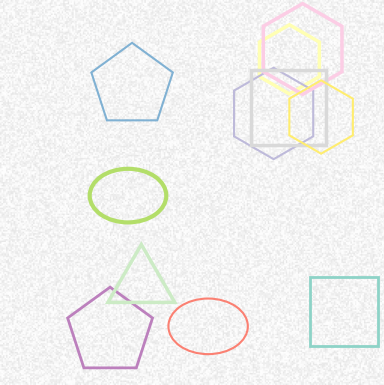[{"shape": "square", "thickness": 2, "radius": 0.44, "center": [0.894, 0.191]}, {"shape": "hexagon", "thickness": 2.5, "radius": 0.45, "center": [0.752, 0.846]}, {"shape": "hexagon", "thickness": 1.5, "radius": 0.59, "center": [0.711, 0.705]}, {"shape": "oval", "thickness": 1.5, "radius": 0.52, "center": [0.541, 0.152]}, {"shape": "pentagon", "thickness": 1.5, "radius": 0.56, "center": [0.343, 0.777]}, {"shape": "oval", "thickness": 3, "radius": 0.5, "center": [0.332, 0.492]}, {"shape": "hexagon", "thickness": 2.5, "radius": 0.59, "center": [0.786, 0.873]}, {"shape": "square", "thickness": 2.5, "radius": 0.49, "center": [0.75, 0.722]}, {"shape": "pentagon", "thickness": 2, "radius": 0.58, "center": [0.286, 0.138]}, {"shape": "triangle", "thickness": 2.5, "radius": 0.5, "center": [0.367, 0.265]}, {"shape": "hexagon", "thickness": 1.5, "radius": 0.48, "center": [0.834, 0.696]}]